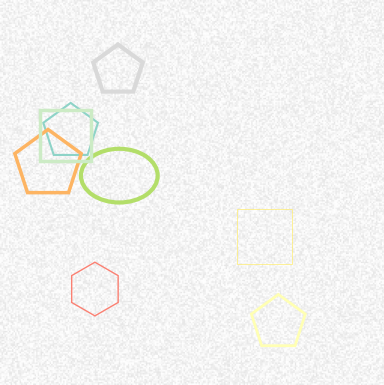[{"shape": "pentagon", "thickness": 1.5, "radius": 0.37, "center": [0.184, 0.658]}, {"shape": "pentagon", "thickness": 2, "radius": 0.37, "center": [0.723, 0.162]}, {"shape": "hexagon", "thickness": 1, "radius": 0.35, "center": [0.247, 0.249]}, {"shape": "pentagon", "thickness": 2.5, "radius": 0.45, "center": [0.125, 0.573]}, {"shape": "oval", "thickness": 3, "radius": 0.5, "center": [0.31, 0.544]}, {"shape": "pentagon", "thickness": 3, "radius": 0.34, "center": [0.306, 0.817]}, {"shape": "square", "thickness": 2.5, "radius": 0.33, "center": [0.17, 0.648]}, {"shape": "square", "thickness": 0.5, "radius": 0.36, "center": [0.687, 0.386]}]